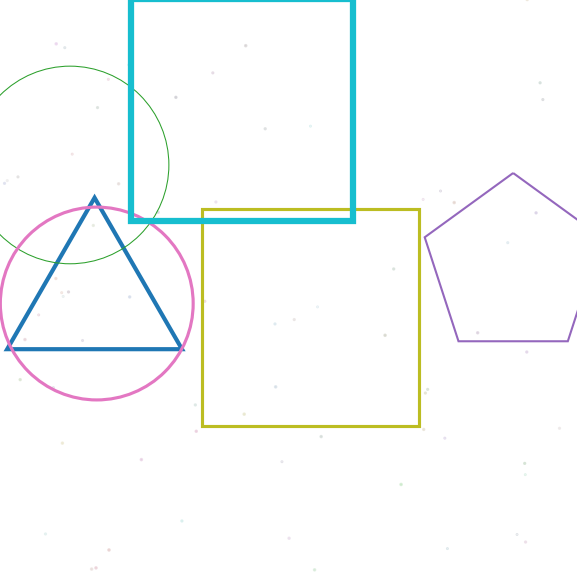[{"shape": "triangle", "thickness": 2, "radius": 0.87, "center": [0.164, 0.482]}, {"shape": "circle", "thickness": 0.5, "radius": 0.86, "center": [0.121, 0.713]}, {"shape": "pentagon", "thickness": 1, "radius": 0.81, "center": [0.889, 0.538]}, {"shape": "circle", "thickness": 1.5, "radius": 0.83, "center": [0.168, 0.474]}, {"shape": "square", "thickness": 1.5, "radius": 0.94, "center": [0.538, 0.449]}, {"shape": "square", "thickness": 3, "radius": 0.96, "center": [0.42, 0.808]}]